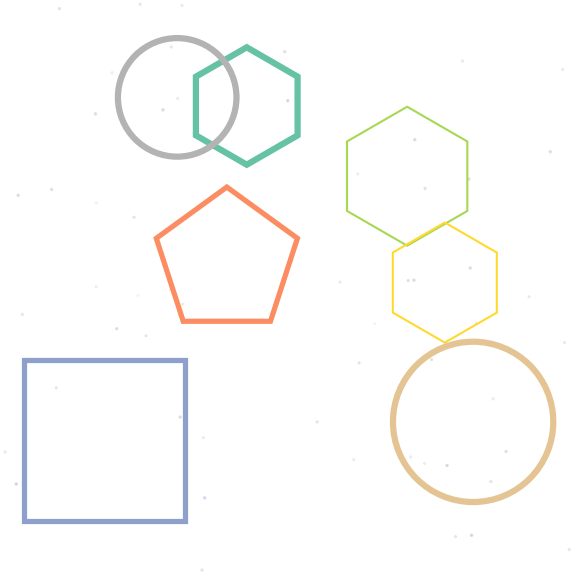[{"shape": "hexagon", "thickness": 3, "radius": 0.51, "center": [0.427, 0.816]}, {"shape": "pentagon", "thickness": 2.5, "radius": 0.64, "center": [0.393, 0.547]}, {"shape": "square", "thickness": 2.5, "radius": 0.7, "center": [0.181, 0.236]}, {"shape": "hexagon", "thickness": 1, "radius": 0.6, "center": [0.705, 0.694]}, {"shape": "hexagon", "thickness": 1, "radius": 0.52, "center": [0.77, 0.51]}, {"shape": "circle", "thickness": 3, "radius": 0.69, "center": [0.819, 0.269]}, {"shape": "circle", "thickness": 3, "radius": 0.51, "center": [0.307, 0.831]}]